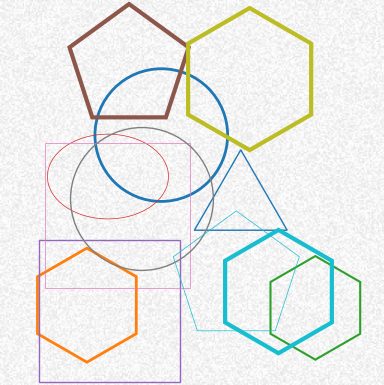[{"shape": "triangle", "thickness": 1, "radius": 0.7, "center": [0.625, 0.472]}, {"shape": "circle", "thickness": 2, "radius": 0.86, "center": [0.419, 0.649]}, {"shape": "hexagon", "thickness": 2, "radius": 0.74, "center": [0.226, 0.207]}, {"shape": "hexagon", "thickness": 1.5, "radius": 0.67, "center": [0.819, 0.2]}, {"shape": "oval", "thickness": 0.5, "radius": 0.79, "center": [0.28, 0.541]}, {"shape": "square", "thickness": 1, "radius": 0.92, "center": [0.285, 0.192]}, {"shape": "pentagon", "thickness": 3, "radius": 0.81, "center": [0.335, 0.827]}, {"shape": "square", "thickness": 0.5, "radius": 0.94, "center": [0.304, 0.44]}, {"shape": "circle", "thickness": 1, "radius": 0.93, "center": [0.369, 0.483]}, {"shape": "hexagon", "thickness": 3, "radius": 0.92, "center": [0.648, 0.795]}, {"shape": "hexagon", "thickness": 3, "radius": 0.8, "center": [0.723, 0.243]}, {"shape": "pentagon", "thickness": 0.5, "radius": 0.86, "center": [0.614, 0.28]}]